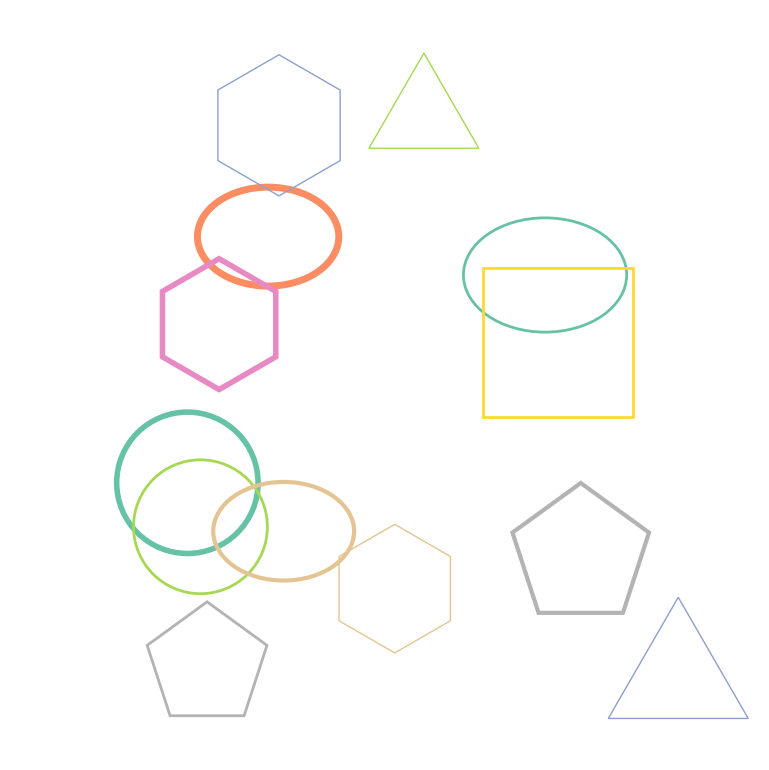[{"shape": "circle", "thickness": 2, "radius": 0.46, "center": [0.243, 0.373]}, {"shape": "oval", "thickness": 1, "radius": 0.53, "center": [0.708, 0.643]}, {"shape": "oval", "thickness": 2.5, "radius": 0.46, "center": [0.348, 0.693]}, {"shape": "hexagon", "thickness": 0.5, "radius": 0.46, "center": [0.362, 0.837]}, {"shape": "triangle", "thickness": 0.5, "radius": 0.52, "center": [0.881, 0.119]}, {"shape": "hexagon", "thickness": 2, "radius": 0.42, "center": [0.285, 0.579]}, {"shape": "circle", "thickness": 1, "radius": 0.43, "center": [0.26, 0.316]}, {"shape": "triangle", "thickness": 0.5, "radius": 0.41, "center": [0.55, 0.849]}, {"shape": "square", "thickness": 1, "radius": 0.49, "center": [0.725, 0.555]}, {"shape": "oval", "thickness": 1.5, "radius": 0.46, "center": [0.368, 0.31]}, {"shape": "hexagon", "thickness": 0.5, "radius": 0.42, "center": [0.513, 0.236]}, {"shape": "pentagon", "thickness": 1.5, "radius": 0.47, "center": [0.754, 0.28]}, {"shape": "pentagon", "thickness": 1, "radius": 0.41, "center": [0.269, 0.137]}]